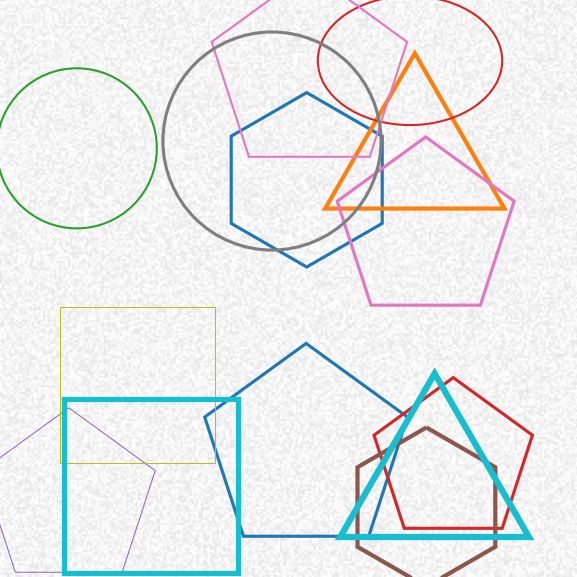[{"shape": "hexagon", "thickness": 1.5, "radius": 0.75, "center": [0.531, 0.688]}, {"shape": "pentagon", "thickness": 1.5, "radius": 0.92, "center": [0.53, 0.22]}, {"shape": "triangle", "thickness": 2, "radius": 0.9, "center": [0.718, 0.728]}, {"shape": "circle", "thickness": 1, "radius": 0.69, "center": [0.133, 0.742]}, {"shape": "pentagon", "thickness": 1.5, "radius": 0.72, "center": [0.785, 0.201]}, {"shape": "oval", "thickness": 1, "radius": 0.8, "center": [0.71, 0.894]}, {"shape": "pentagon", "thickness": 0.5, "radius": 0.79, "center": [0.119, 0.136]}, {"shape": "hexagon", "thickness": 2, "radius": 0.69, "center": [0.738, 0.121]}, {"shape": "pentagon", "thickness": 1.5, "radius": 0.81, "center": [0.737, 0.601]}, {"shape": "pentagon", "thickness": 1, "radius": 0.89, "center": [0.536, 0.872]}, {"shape": "circle", "thickness": 1.5, "radius": 0.94, "center": [0.471, 0.755]}, {"shape": "square", "thickness": 0.5, "radius": 0.67, "center": [0.238, 0.332]}, {"shape": "triangle", "thickness": 3, "radius": 0.94, "center": [0.753, 0.164]}, {"shape": "square", "thickness": 2.5, "radius": 0.75, "center": [0.261, 0.157]}]